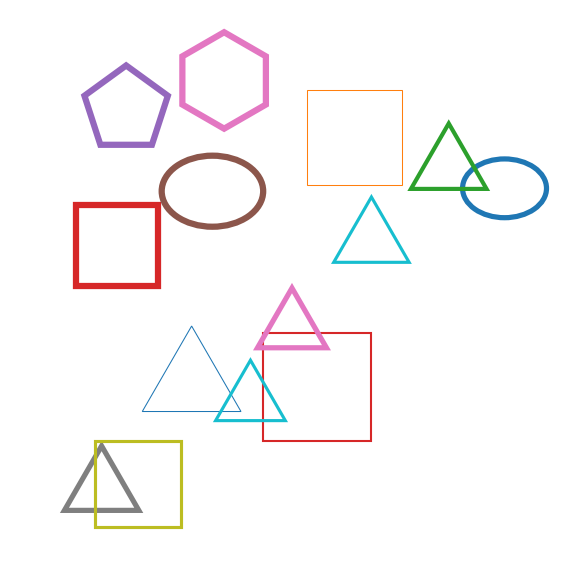[{"shape": "triangle", "thickness": 0.5, "radius": 0.49, "center": [0.332, 0.336]}, {"shape": "oval", "thickness": 2.5, "radius": 0.36, "center": [0.874, 0.673]}, {"shape": "square", "thickness": 0.5, "radius": 0.41, "center": [0.614, 0.761]}, {"shape": "triangle", "thickness": 2, "radius": 0.38, "center": [0.777, 0.71]}, {"shape": "square", "thickness": 1, "radius": 0.47, "center": [0.549, 0.329]}, {"shape": "square", "thickness": 3, "radius": 0.35, "center": [0.203, 0.574]}, {"shape": "pentagon", "thickness": 3, "radius": 0.38, "center": [0.218, 0.81]}, {"shape": "oval", "thickness": 3, "radius": 0.44, "center": [0.368, 0.668]}, {"shape": "triangle", "thickness": 2.5, "radius": 0.34, "center": [0.506, 0.431]}, {"shape": "hexagon", "thickness": 3, "radius": 0.42, "center": [0.388, 0.86]}, {"shape": "triangle", "thickness": 2.5, "radius": 0.37, "center": [0.176, 0.153]}, {"shape": "square", "thickness": 1.5, "radius": 0.37, "center": [0.239, 0.162]}, {"shape": "triangle", "thickness": 1.5, "radius": 0.35, "center": [0.434, 0.306]}, {"shape": "triangle", "thickness": 1.5, "radius": 0.38, "center": [0.643, 0.583]}]